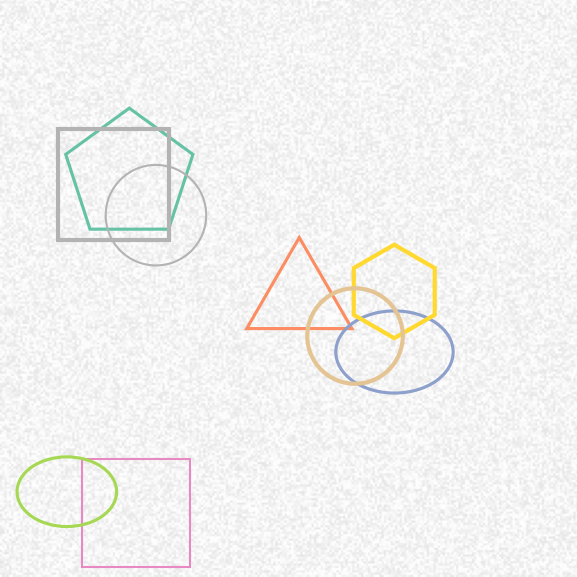[{"shape": "pentagon", "thickness": 1.5, "radius": 0.58, "center": [0.224, 0.696]}, {"shape": "triangle", "thickness": 1.5, "radius": 0.53, "center": [0.518, 0.483]}, {"shape": "oval", "thickness": 1.5, "radius": 0.51, "center": [0.683, 0.39]}, {"shape": "square", "thickness": 1, "radius": 0.47, "center": [0.236, 0.111]}, {"shape": "oval", "thickness": 1.5, "radius": 0.43, "center": [0.116, 0.148]}, {"shape": "hexagon", "thickness": 2, "radius": 0.4, "center": [0.683, 0.494]}, {"shape": "circle", "thickness": 2, "radius": 0.41, "center": [0.615, 0.417]}, {"shape": "square", "thickness": 2, "radius": 0.48, "center": [0.196, 0.679]}, {"shape": "circle", "thickness": 1, "radius": 0.44, "center": [0.27, 0.627]}]